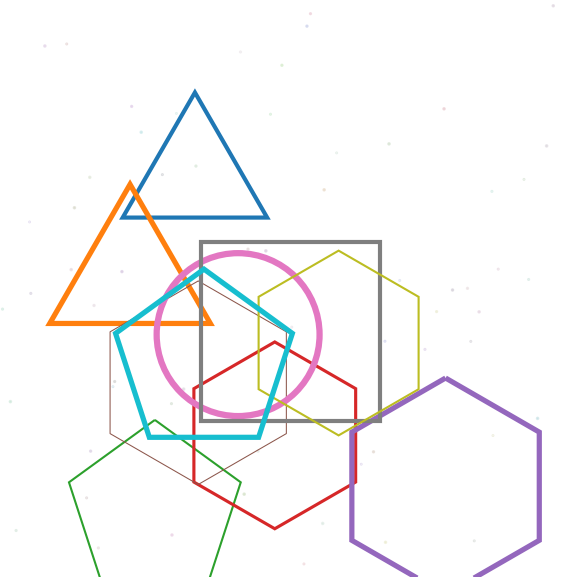[{"shape": "triangle", "thickness": 2, "radius": 0.72, "center": [0.338, 0.695]}, {"shape": "triangle", "thickness": 2.5, "radius": 0.8, "center": [0.225, 0.519]}, {"shape": "pentagon", "thickness": 1, "radius": 0.78, "center": [0.268, 0.116]}, {"shape": "hexagon", "thickness": 1.5, "radius": 0.81, "center": [0.476, 0.245]}, {"shape": "hexagon", "thickness": 2.5, "radius": 0.94, "center": [0.772, 0.157]}, {"shape": "hexagon", "thickness": 0.5, "radius": 0.88, "center": [0.343, 0.336]}, {"shape": "circle", "thickness": 3, "radius": 0.71, "center": [0.412, 0.42]}, {"shape": "square", "thickness": 2, "radius": 0.78, "center": [0.503, 0.426]}, {"shape": "hexagon", "thickness": 1, "radius": 0.8, "center": [0.586, 0.405]}, {"shape": "pentagon", "thickness": 2.5, "radius": 0.8, "center": [0.353, 0.372]}]